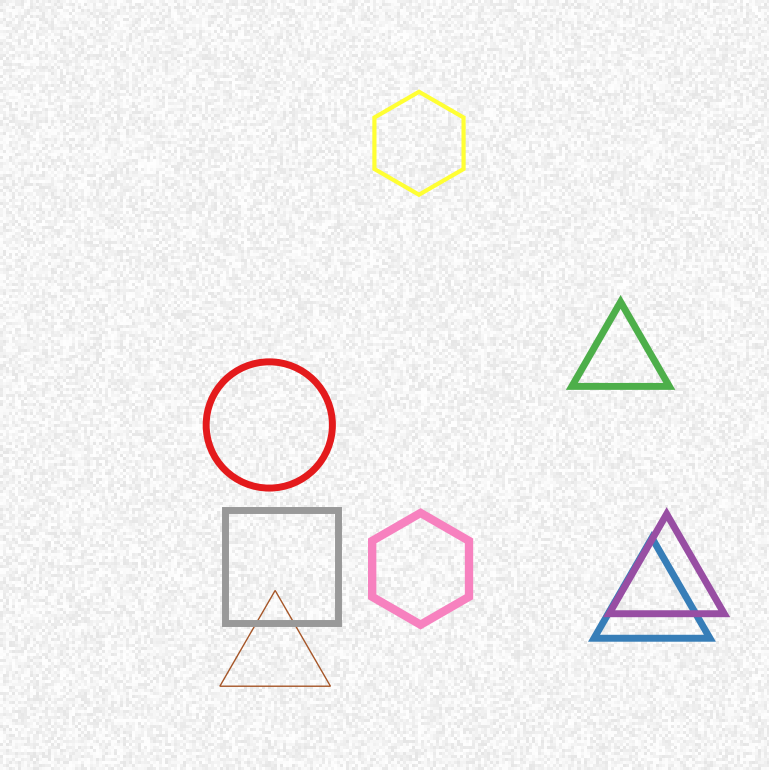[{"shape": "circle", "thickness": 2.5, "radius": 0.41, "center": [0.35, 0.448]}, {"shape": "triangle", "thickness": 2.5, "radius": 0.43, "center": [0.847, 0.215]}, {"shape": "triangle", "thickness": 2.5, "radius": 0.37, "center": [0.806, 0.535]}, {"shape": "triangle", "thickness": 2.5, "radius": 0.43, "center": [0.866, 0.246]}, {"shape": "hexagon", "thickness": 1.5, "radius": 0.33, "center": [0.544, 0.814]}, {"shape": "triangle", "thickness": 0.5, "radius": 0.41, "center": [0.357, 0.15]}, {"shape": "hexagon", "thickness": 3, "radius": 0.36, "center": [0.546, 0.261]}, {"shape": "square", "thickness": 2.5, "radius": 0.37, "center": [0.365, 0.264]}]